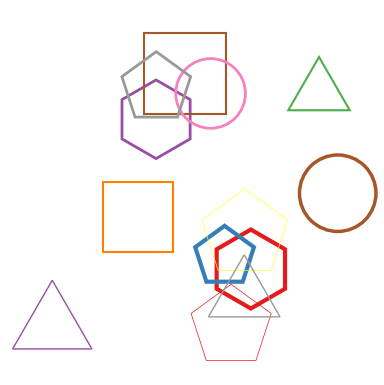[{"shape": "hexagon", "thickness": 3, "radius": 0.51, "center": [0.652, 0.301]}, {"shape": "pentagon", "thickness": 0.5, "radius": 0.55, "center": [0.6, 0.152]}, {"shape": "pentagon", "thickness": 3, "radius": 0.4, "center": [0.583, 0.333]}, {"shape": "triangle", "thickness": 1.5, "radius": 0.46, "center": [0.829, 0.76]}, {"shape": "triangle", "thickness": 1, "radius": 0.59, "center": [0.136, 0.153]}, {"shape": "hexagon", "thickness": 2, "radius": 0.51, "center": [0.405, 0.69]}, {"shape": "square", "thickness": 1.5, "radius": 0.46, "center": [0.359, 0.437]}, {"shape": "pentagon", "thickness": 0.5, "radius": 0.59, "center": [0.635, 0.392]}, {"shape": "circle", "thickness": 2.5, "radius": 0.5, "center": [0.877, 0.498]}, {"shape": "square", "thickness": 1.5, "radius": 0.53, "center": [0.481, 0.809]}, {"shape": "circle", "thickness": 2, "radius": 0.45, "center": [0.547, 0.757]}, {"shape": "pentagon", "thickness": 2, "radius": 0.47, "center": [0.406, 0.772]}, {"shape": "triangle", "thickness": 1, "radius": 0.54, "center": [0.634, 0.231]}]